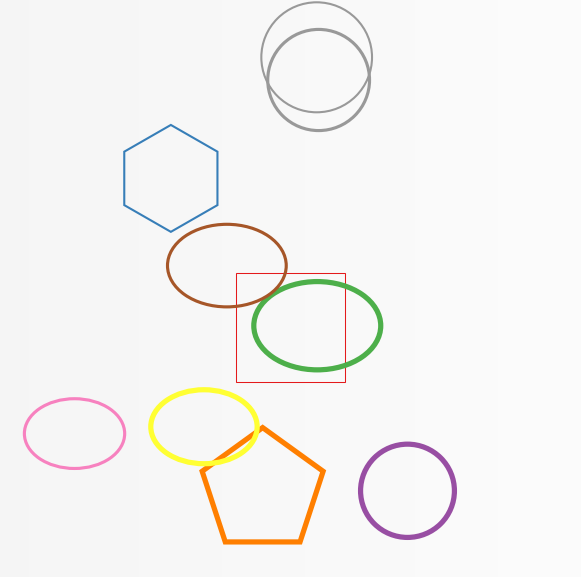[{"shape": "square", "thickness": 0.5, "radius": 0.47, "center": [0.499, 0.432]}, {"shape": "hexagon", "thickness": 1, "radius": 0.46, "center": [0.294, 0.69]}, {"shape": "oval", "thickness": 2.5, "radius": 0.55, "center": [0.546, 0.435]}, {"shape": "circle", "thickness": 2.5, "radius": 0.4, "center": [0.701, 0.149]}, {"shape": "pentagon", "thickness": 2.5, "radius": 0.55, "center": [0.452, 0.149]}, {"shape": "oval", "thickness": 2.5, "radius": 0.46, "center": [0.351, 0.26]}, {"shape": "oval", "thickness": 1.5, "radius": 0.51, "center": [0.39, 0.539]}, {"shape": "oval", "thickness": 1.5, "radius": 0.43, "center": [0.128, 0.248]}, {"shape": "circle", "thickness": 1, "radius": 0.48, "center": [0.545, 0.9]}, {"shape": "circle", "thickness": 1.5, "radius": 0.44, "center": [0.548, 0.861]}]